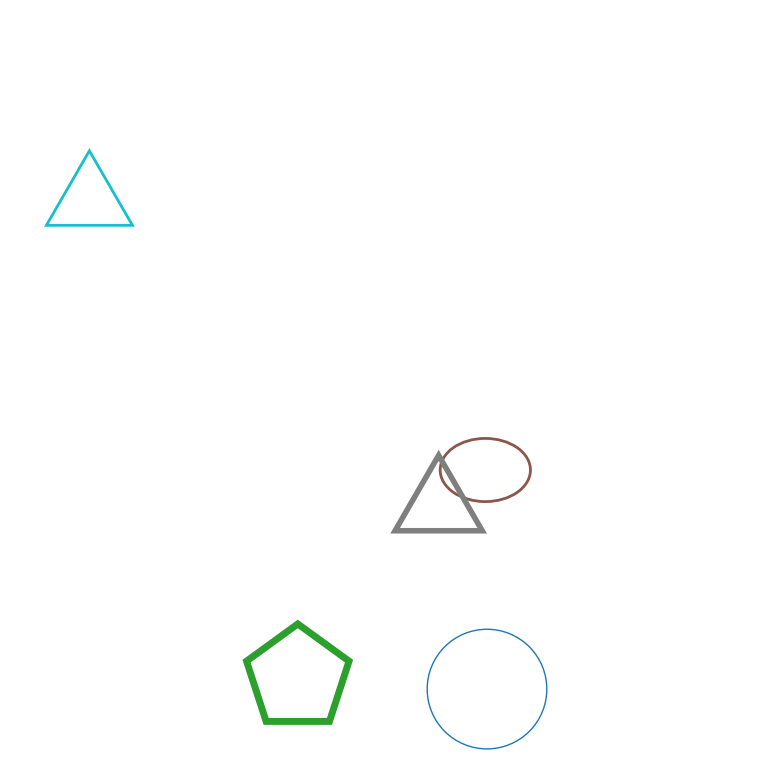[{"shape": "circle", "thickness": 0.5, "radius": 0.39, "center": [0.632, 0.105]}, {"shape": "pentagon", "thickness": 2.5, "radius": 0.35, "center": [0.387, 0.12]}, {"shape": "oval", "thickness": 1, "radius": 0.29, "center": [0.63, 0.39]}, {"shape": "triangle", "thickness": 2, "radius": 0.33, "center": [0.57, 0.343]}, {"shape": "triangle", "thickness": 1, "radius": 0.32, "center": [0.116, 0.74]}]